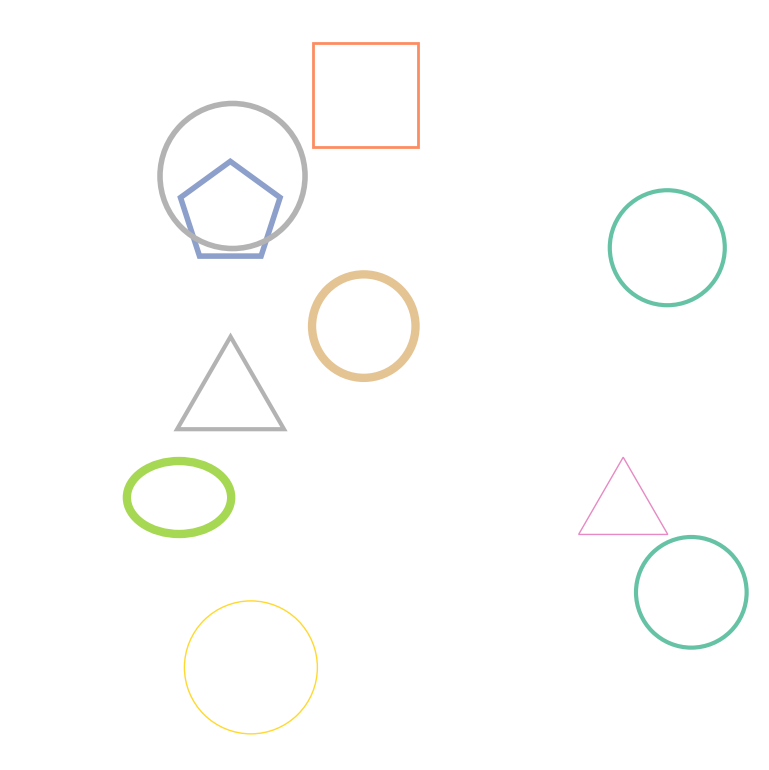[{"shape": "circle", "thickness": 1.5, "radius": 0.37, "center": [0.867, 0.678]}, {"shape": "circle", "thickness": 1.5, "radius": 0.36, "center": [0.898, 0.231]}, {"shape": "square", "thickness": 1, "radius": 0.34, "center": [0.474, 0.877]}, {"shape": "pentagon", "thickness": 2, "radius": 0.34, "center": [0.299, 0.722]}, {"shape": "triangle", "thickness": 0.5, "radius": 0.33, "center": [0.809, 0.339]}, {"shape": "oval", "thickness": 3, "radius": 0.34, "center": [0.233, 0.354]}, {"shape": "circle", "thickness": 0.5, "radius": 0.43, "center": [0.326, 0.133]}, {"shape": "circle", "thickness": 3, "radius": 0.34, "center": [0.472, 0.576]}, {"shape": "triangle", "thickness": 1.5, "radius": 0.4, "center": [0.299, 0.483]}, {"shape": "circle", "thickness": 2, "radius": 0.47, "center": [0.302, 0.771]}]